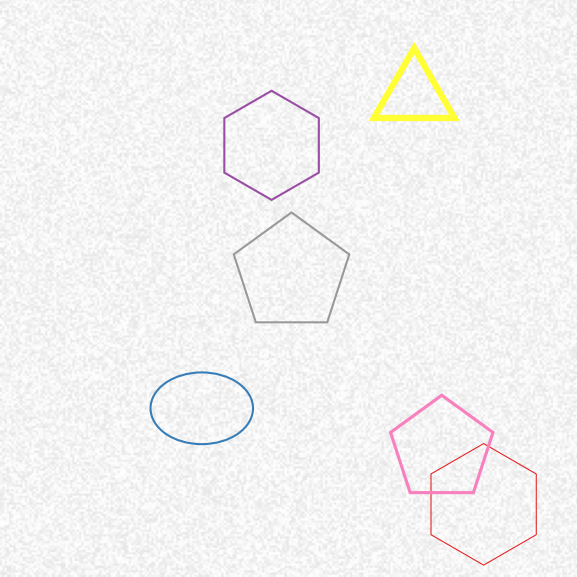[{"shape": "hexagon", "thickness": 0.5, "radius": 0.53, "center": [0.837, 0.126]}, {"shape": "oval", "thickness": 1, "radius": 0.44, "center": [0.349, 0.292]}, {"shape": "hexagon", "thickness": 1, "radius": 0.47, "center": [0.47, 0.747]}, {"shape": "triangle", "thickness": 3, "radius": 0.4, "center": [0.717, 0.835]}, {"shape": "pentagon", "thickness": 1.5, "radius": 0.47, "center": [0.765, 0.222]}, {"shape": "pentagon", "thickness": 1, "radius": 0.53, "center": [0.505, 0.526]}]